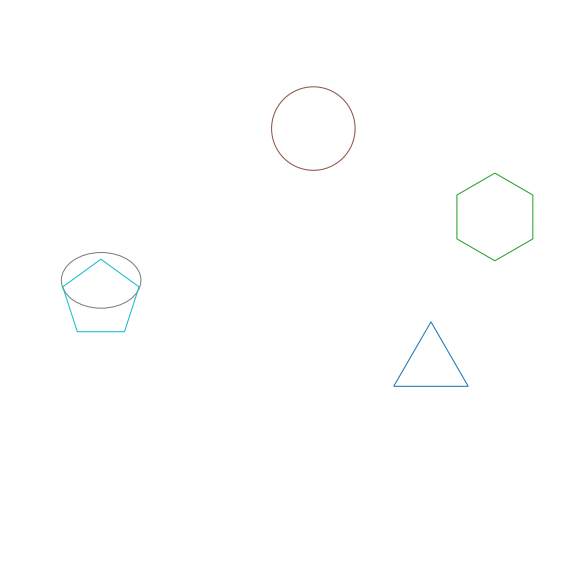[{"shape": "triangle", "thickness": 0.5, "radius": 0.37, "center": [0.746, 0.367]}, {"shape": "hexagon", "thickness": 0.5, "radius": 0.38, "center": [0.857, 0.623]}, {"shape": "circle", "thickness": 0.5, "radius": 0.36, "center": [0.543, 0.777]}, {"shape": "oval", "thickness": 0.5, "radius": 0.34, "center": [0.175, 0.514]}, {"shape": "pentagon", "thickness": 0.5, "radius": 0.35, "center": [0.175, 0.481]}]